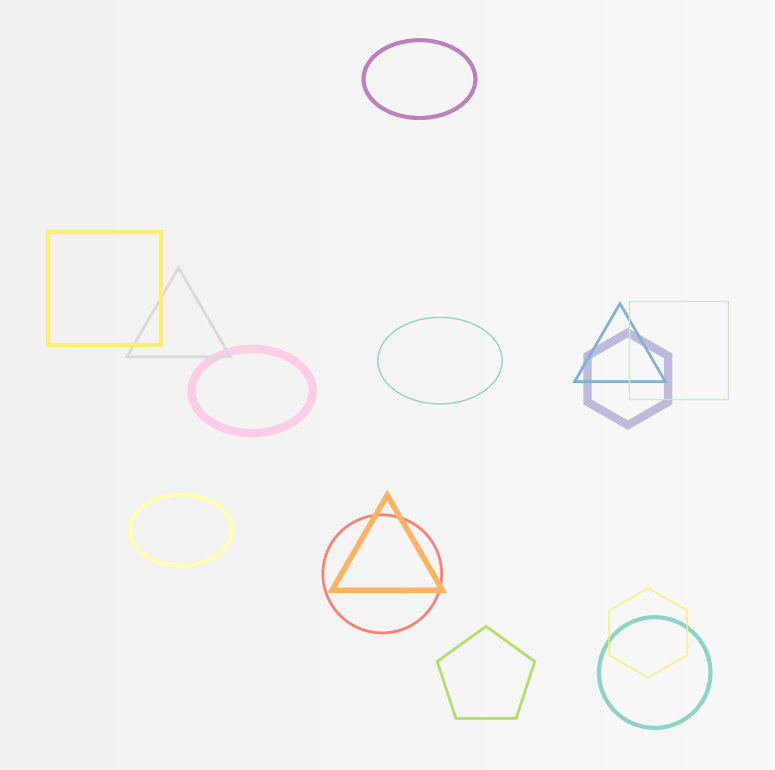[{"shape": "circle", "thickness": 1.5, "radius": 0.36, "center": [0.845, 0.127]}, {"shape": "oval", "thickness": 0.5, "radius": 0.4, "center": [0.568, 0.532]}, {"shape": "oval", "thickness": 1.5, "radius": 0.33, "center": [0.234, 0.312]}, {"shape": "hexagon", "thickness": 3, "radius": 0.3, "center": [0.81, 0.508]}, {"shape": "circle", "thickness": 1, "radius": 0.38, "center": [0.493, 0.255]}, {"shape": "triangle", "thickness": 1, "radius": 0.34, "center": [0.8, 0.538]}, {"shape": "triangle", "thickness": 2, "radius": 0.41, "center": [0.5, 0.275]}, {"shape": "pentagon", "thickness": 1, "radius": 0.33, "center": [0.627, 0.12]}, {"shape": "oval", "thickness": 3, "radius": 0.39, "center": [0.325, 0.492]}, {"shape": "triangle", "thickness": 1, "radius": 0.39, "center": [0.23, 0.575]}, {"shape": "oval", "thickness": 1.5, "radius": 0.36, "center": [0.541, 0.897]}, {"shape": "square", "thickness": 0.5, "radius": 0.32, "center": [0.876, 0.545]}, {"shape": "square", "thickness": 1.5, "radius": 0.37, "center": [0.135, 0.626]}, {"shape": "hexagon", "thickness": 0.5, "radius": 0.29, "center": [0.836, 0.178]}]